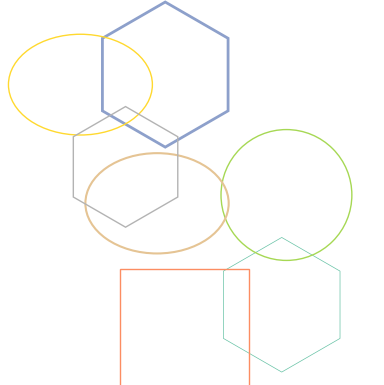[{"shape": "hexagon", "thickness": 0.5, "radius": 0.87, "center": [0.732, 0.208]}, {"shape": "square", "thickness": 1, "radius": 0.84, "center": [0.479, 0.135]}, {"shape": "hexagon", "thickness": 2, "radius": 0.94, "center": [0.429, 0.806]}, {"shape": "circle", "thickness": 1, "radius": 0.85, "center": [0.744, 0.494]}, {"shape": "oval", "thickness": 1, "radius": 0.93, "center": [0.209, 0.78]}, {"shape": "oval", "thickness": 1.5, "radius": 0.93, "center": [0.408, 0.472]}, {"shape": "hexagon", "thickness": 1, "radius": 0.78, "center": [0.326, 0.567]}]